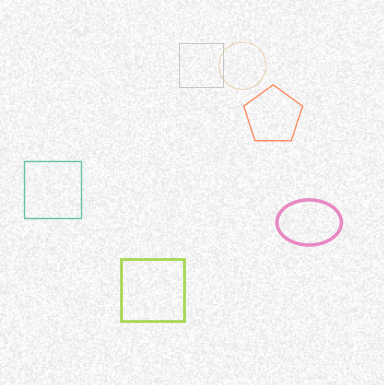[{"shape": "square", "thickness": 1, "radius": 0.37, "center": [0.135, 0.508]}, {"shape": "pentagon", "thickness": 1, "radius": 0.4, "center": [0.71, 0.7]}, {"shape": "oval", "thickness": 2.5, "radius": 0.42, "center": [0.803, 0.422]}, {"shape": "square", "thickness": 2, "radius": 0.41, "center": [0.396, 0.247]}, {"shape": "circle", "thickness": 0.5, "radius": 0.31, "center": [0.63, 0.829]}, {"shape": "square", "thickness": 0.5, "radius": 0.29, "center": [0.523, 0.831]}]